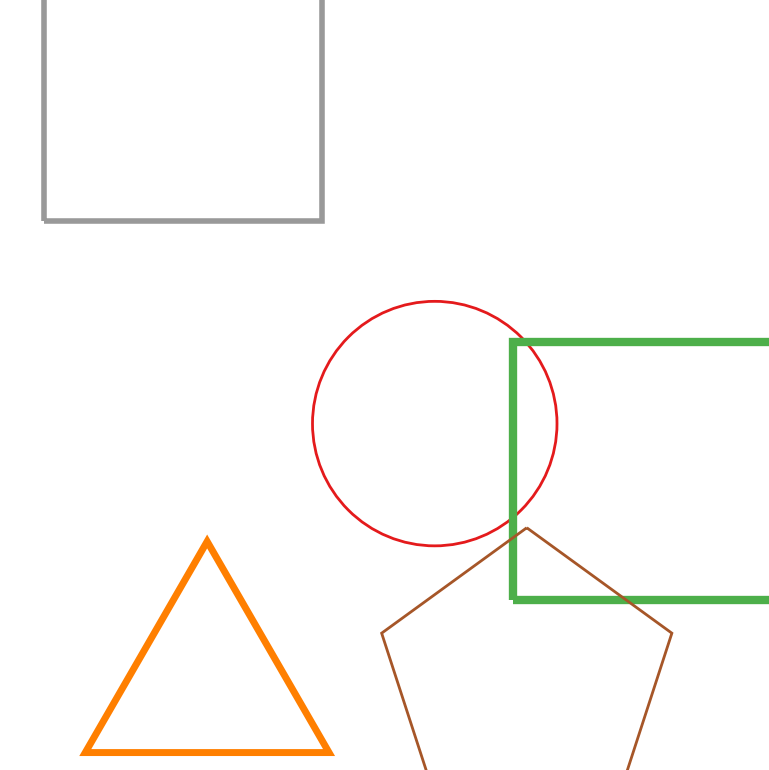[{"shape": "circle", "thickness": 1, "radius": 0.79, "center": [0.565, 0.45]}, {"shape": "square", "thickness": 3, "radius": 0.84, "center": [0.834, 0.388]}, {"shape": "triangle", "thickness": 2.5, "radius": 0.91, "center": [0.269, 0.114]}, {"shape": "pentagon", "thickness": 1, "radius": 0.99, "center": [0.684, 0.116]}, {"shape": "square", "thickness": 2, "radius": 0.9, "center": [0.237, 0.894]}]